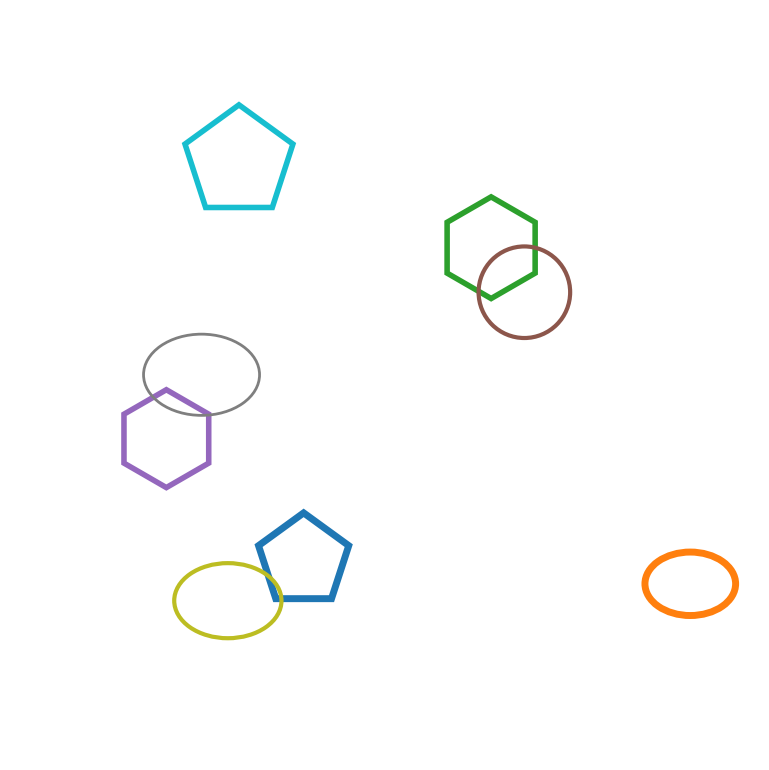[{"shape": "pentagon", "thickness": 2.5, "radius": 0.31, "center": [0.394, 0.272]}, {"shape": "oval", "thickness": 2.5, "radius": 0.29, "center": [0.896, 0.242]}, {"shape": "hexagon", "thickness": 2, "radius": 0.33, "center": [0.638, 0.678]}, {"shape": "hexagon", "thickness": 2, "radius": 0.32, "center": [0.216, 0.43]}, {"shape": "circle", "thickness": 1.5, "radius": 0.3, "center": [0.681, 0.62]}, {"shape": "oval", "thickness": 1, "radius": 0.38, "center": [0.262, 0.513]}, {"shape": "oval", "thickness": 1.5, "radius": 0.35, "center": [0.296, 0.22]}, {"shape": "pentagon", "thickness": 2, "radius": 0.37, "center": [0.31, 0.79]}]